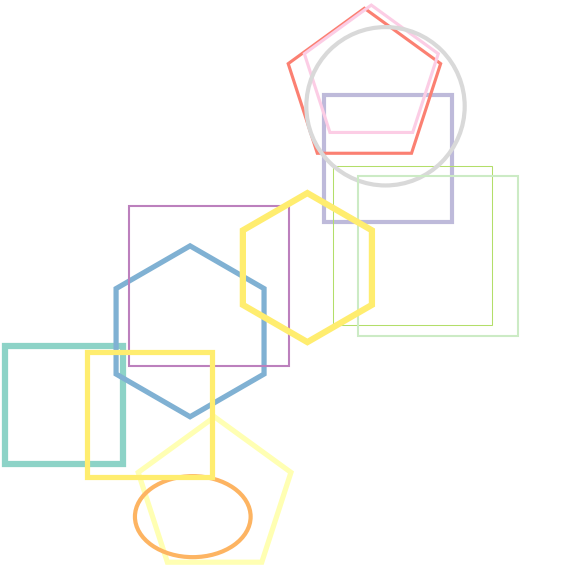[{"shape": "square", "thickness": 3, "radius": 0.51, "center": [0.111, 0.299]}, {"shape": "pentagon", "thickness": 2.5, "radius": 0.7, "center": [0.372, 0.138]}, {"shape": "square", "thickness": 2, "radius": 0.55, "center": [0.672, 0.725]}, {"shape": "pentagon", "thickness": 1.5, "radius": 0.69, "center": [0.631, 0.846]}, {"shape": "hexagon", "thickness": 2.5, "radius": 0.74, "center": [0.329, 0.425]}, {"shape": "oval", "thickness": 2, "radius": 0.5, "center": [0.334, 0.104]}, {"shape": "square", "thickness": 0.5, "radius": 0.69, "center": [0.714, 0.574]}, {"shape": "pentagon", "thickness": 1.5, "radius": 0.61, "center": [0.643, 0.868]}, {"shape": "circle", "thickness": 2, "radius": 0.69, "center": [0.668, 0.815]}, {"shape": "square", "thickness": 1, "radius": 0.69, "center": [0.361, 0.503]}, {"shape": "square", "thickness": 1, "radius": 0.69, "center": [0.759, 0.556]}, {"shape": "square", "thickness": 2.5, "radius": 0.54, "center": [0.259, 0.282]}, {"shape": "hexagon", "thickness": 3, "radius": 0.65, "center": [0.532, 0.536]}]